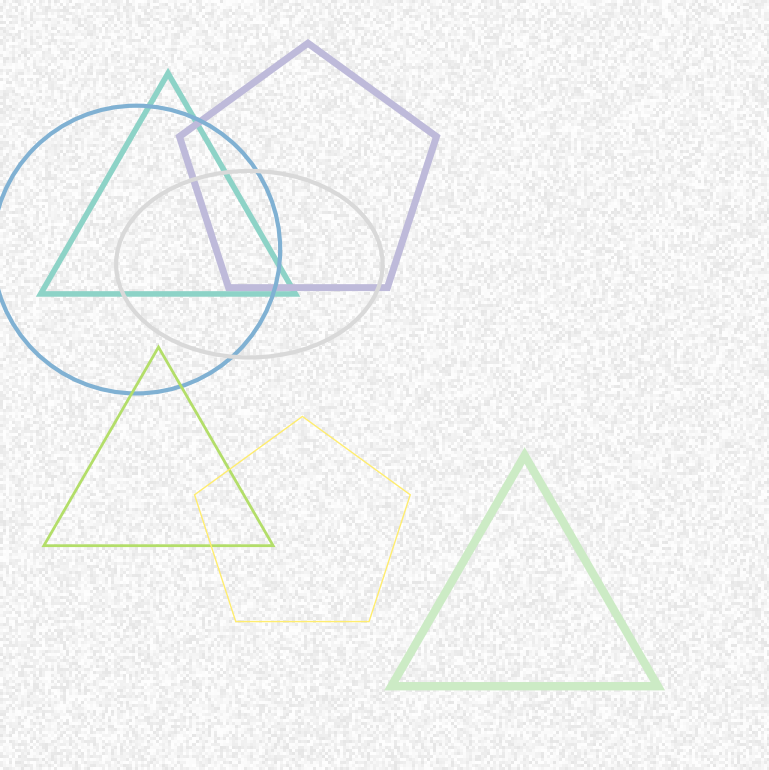[{"shape": "triangle", "thickness": 2, "radius": 0.96, "center": [0.218, 0.714]}, {"shape": "pentagon", "thickness": 2.5, "radius": 0.88, "center": [0.4, 0.768]}, {"shape": "circle", "thickness": 1.5, "radius": 0.93, "center": [0.177, 0.676]}, {"shape": "triangle", "thickness": 1, "radius": 0.86, "center": [0.206, 0.377]}, {"shape": "oval", "thickness": 1.5, "radius": 0.87, "center": [0.324, 0.657]}, {"shape": "triangle", "thickness": 3, "radius": 1.0, "center": [0.681, 0.209]}, {"shape": "pentagon", "thickness": 0.5, "radius": 0.74, "center": [0.393, 0.312]}]